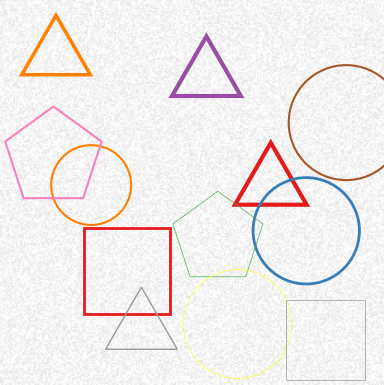[{"shape": "triangle", "thickness": 3, "radius": 0.54, "center": [0.703, 0.522]}, {"shape": "square", "thickness": 2, "radius": 0.56, "center": [0.33, 0.296]}, {"shape": "circle", "thickness": 2, "radius": 0.69, "center": [0.795, 0.401]}, {"shape": "pentagon", "thickness": 0.5, "radius": 0.61, "center": [0.566, 0.38]}, {"shape": "triangle", "thickness": 3, "radius": 0.52, "center": [0.536, 0.802]}, {"shape": "circle", "thickness": 1.5, "radius": 0.52, "center": [0.237, 0.519]}, {"shape": "triangle", "thickness": 2.5, "radius": 0.51, "center": [0.146, 0.857]}, {"shape": "circle", "thickness": 0.5, "radius": 0.71, "center": [0.618, 0.158]}, {"shape": "circle", "thickness": 1.5, "radius": 0.75, "center": [0.899, 0.682]}, {"shape": "pentagon", "thickness": 1.5, "radius": 0.66, "center": [0.139, 0.592]}, {"shape": "square", "thickness": 0.5, "radius": 0.52, "center": [0.845, 0.117]}, {"shape": "triangle", "thickness": 1, "radius": 0.54, "center": [0.367, 0.147]}]